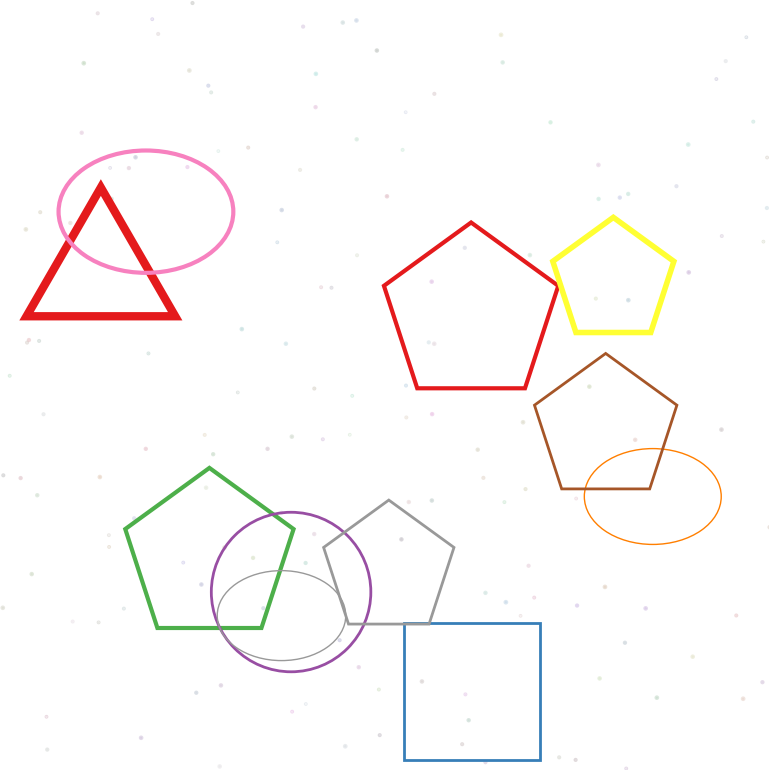[{"shape": "triangle", "thickness": 3, "radius": 0.56, "center": [0.131, 0.645]}, {"shape": "pentagon", "thickness": 1.5, "radius": 0.6, "center": [0.612, 0.592]}, {"shape": "square", "thickness": 1, "radius": 0.44, "center": [0.613, 0.102]}, {"shape": "pentagon", "thickness": 1.5, "radius": 0.57, "center": [0.272, 0.277]}, {"shape": "circle", "thickness": 1, "radius": 0.52, "center": [0.378, 0.231]}, {"shape": "oval", "thickness": 0.5, "radius": 0.44, "center": [0.848, 0.355]}, {"shape": "pentagon", "thickness": 2, "radius": 0.41, "center": [0.797, 0.635]}, {"shape": "pentagon", "thickness": 1, "radius": 0.49, "center": [0.787, 0.444]}, {"shape": "oval", "thickness": 1.5, "radius": 0.57, "center": [0.19, 0.725]}, {"shape": "oval", "thickness": 0.5, "radius": 0.42, "center": [0.366, 0.201]}, {"shape": "pentagon", "thickness": 1, "radius": 0.45, "center": [0.505, 0.262]}]